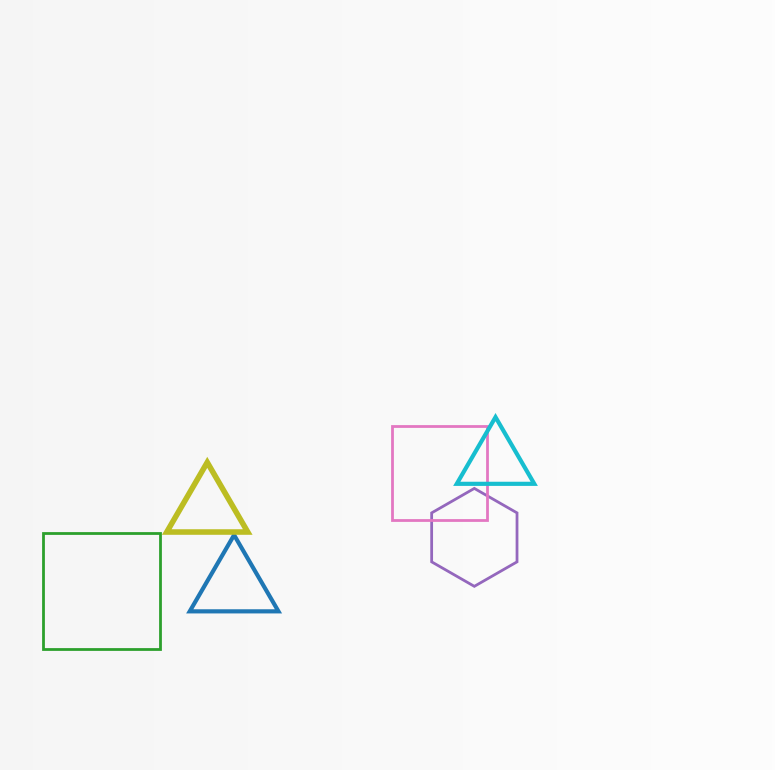[{"shape": "triangle", "thickness": 1.5, "radius": 0.33, "center": [0.302, 0.239]}, {"shape": "square", "thickness": 1, "radius": 0.38, "center": [0.131, 0.233]}, {"shape": "hexagon", "thickness": 1, "radius": 0.32, "center": [0.612, 0.302]}, {"shape": "square", "thickness": 1, "radius": 0.31, "center": [0.567, 0.386]}, {"shape": "triangle", "thickness": 2, "radius": 0.3, "center": [0.267, 0.339]}, {"shape": "triangle", "thickness": 1.5, "radius": 0.29, "center": [0.639, 0.401]}]